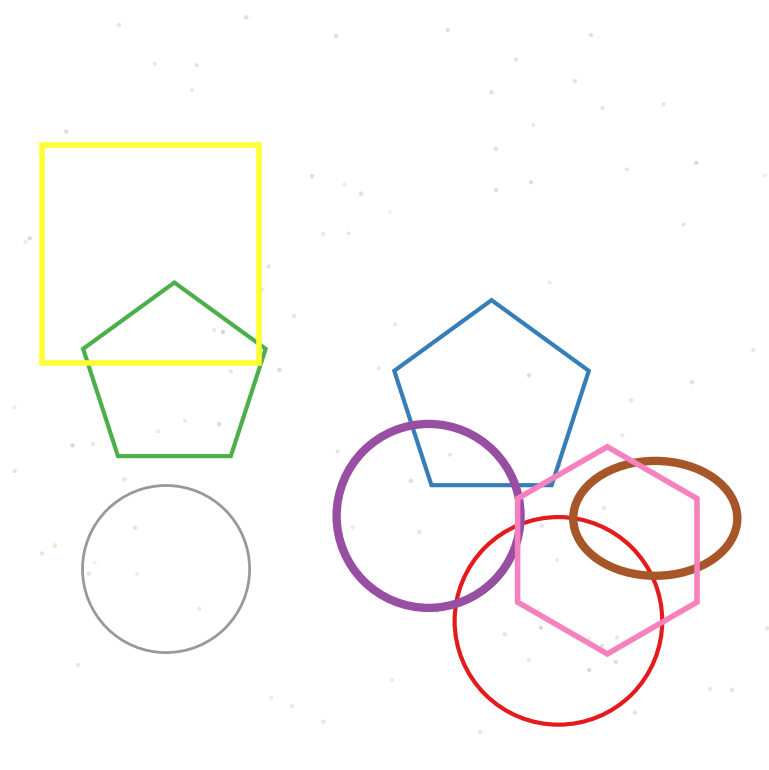[{"shape": "circle", "thickness": 1.5, "radius": 0.67, "center": [0.725, 0.194]}, {"shape": "pentagon", "thickness": 1.5, "radius": 0.66, "center": [0.638, 0.477]}, {"shape": "pentagon", "thickness": 1.5, "radius": 0.62, "center": [0.226, 0.508]}, {"shape": "circle", "thickness": 3, "radius": 0.6, "center": [0.557, 0.33]}, {"shape": "square", "thickness": 2, "radius": 0.71, "center": [0.195, 0.67]}, {"shape": "oval", "thickness": 3, "radius": 0.53, "center": [0.851, 0.327]}, {"shape": "hexagon", "thickness": 2, "radius": 0.67, "center": [0.789, 0.285]}, {"shape": "circle", "thickness": 1, "radius": 0.54, "center": [0.216, 0.261]}]